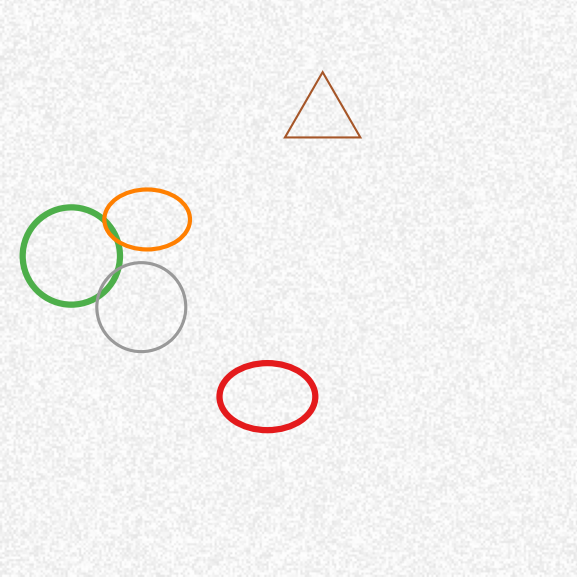[{"shape": "oval", "thickness": 3, "radius": 0.41, "center": [0.463, 0.312]}, {"shape": "circle", "thickness": 3, "radius": 0.42, "center": [0.124, 0.556]}, {"shape": "oval", "thickness": 2, "radius": 0.37, "center": [0.255, 0.619]}, {"shape": "triangle", "thickness": 1, "radius": 0.38, "center": [0.559, 0.799]}, {"shape": "circle", "thickness": 1.5, "radius": 0.39, "center": [0.245, 0.467]}]